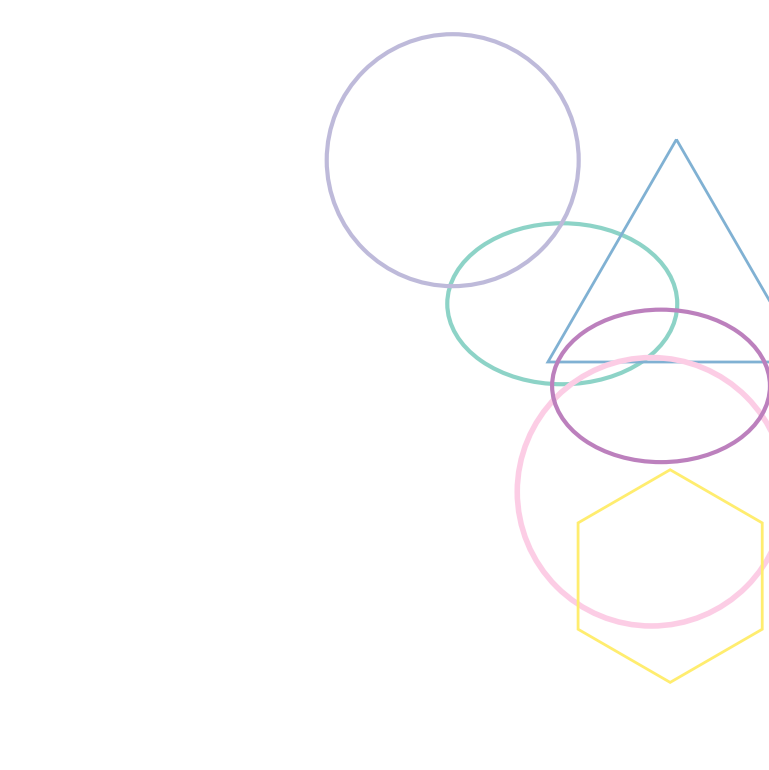[{"shape": "oval", "thickness": 1.5, "radius": 0.75, "center": [0.73, 0.606]}, {"shape": "circle", "thickness": 1.5, "radius": 0.82, "center": [0.588, 0.792]}, {"shape": "triangle", "thickness": 1, "radius": 0.96, "center": [0.878, 0.626]}, {"shape": "circle", "thickness": 2, "radius": 0.87, "center": [0.846, 0.361]}, {"shape": "oval", "thickness": 1.5, "radius": 0.71, "center": [0.858, 0.499]}, {"shape": "hexagon", "thickness": 1, "radius": 0.69, "center": [0.87, 0.252]}]